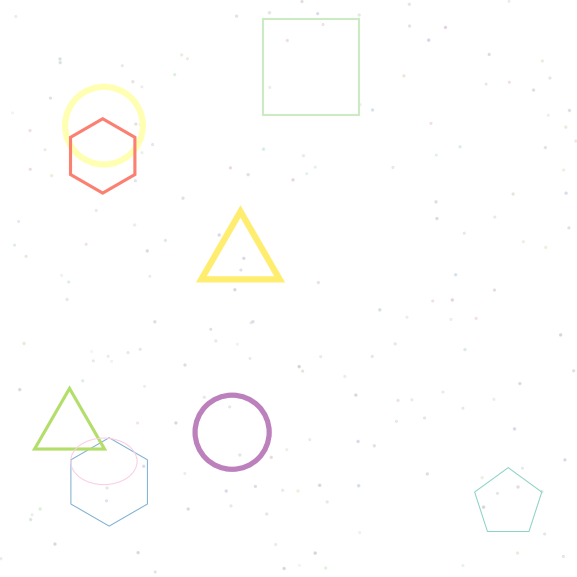[{"shape": "pentagon", "thickness": 0.5, "radius": 0.31, "center": [0.88, 0.128]}, {"shape": "circle", "thickness": 3, "radius": 0.34, "center": [0.18, 0.782]}, {"shape": "hexagon", "thickness": 1.5, "radius": 0.32, "center": [0.178, 0.729]}, {"shape": "hexagon", "thickness": 0.5, "radius": 0.38, "center": [0.189, 0.165]}, {"shape": "triangle", "thickness": 1.5, "radius": 0.35, "center": [0.12, 0.257]}, {"shape": "oval", "thickness": 0.5, "radius": 0.29, "center": [0.18, 0.2]}, {"shape": "circle", "thickness": 2.5, "radius": 0.32, "center": [0.402, 0.251]}, {"shape": "square", "thickness": 1, "radius": 0.42, "center": [0.539, 0.883]}, {"shape": "triangle", "thickness": 3, "radius": 0.39, "center": [0.416, 0.555]}]